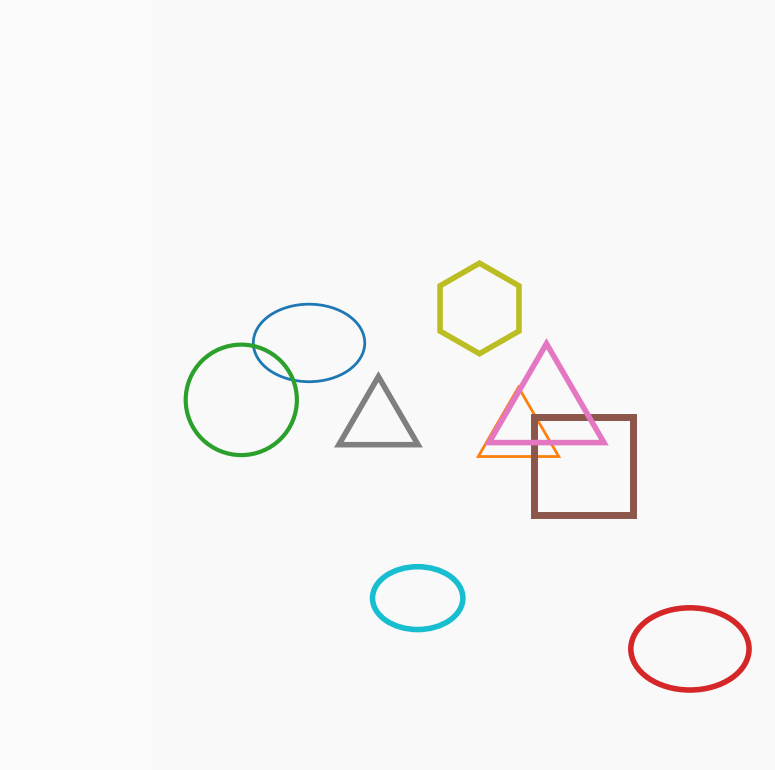[{"shape": "oval", "thickness": 1, "radius": 0.36, "center": [0.399, 0.555]}, {"shape": "triangle", "thickness": 1, "radius": 0.3, "center": [0.669, 0.437]}, {"shape": "circle", "thickness": 1.5, "radius": 0.36, "center": [0.311, 0.481]}, {"shape": "oval", "thickness": 2, "radius": 0.38, "center": [0.89, 0.157]}, {"shape": "square", "thickness": 2.5, "radius": 0.32, "center": [0.753, 0.395]}, {"shape": "triangle", "thickness": 2, "radius": 0.43, "center": [0.705, 0.468]}, {"shape": "triangle", "thickness": 2, "radius": 0.29, "center": [0.488, 0.452]}, {"shape": "hexagon", "thickness": 2, "radius": 0.29, "center": [0.619, 0.599]}, {"shape": "oval", "thickness": 2, "radius": 0.29, "center": [0.539, 0.223]}]